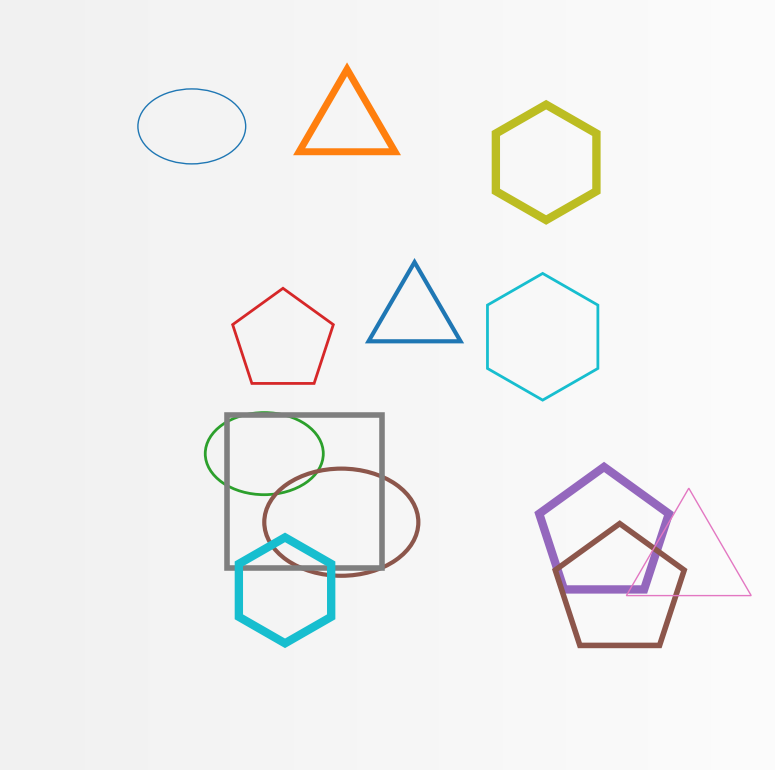[{"shape": "oval", "thickness": 0.5, "radius": 0.35, "center": [0.247, 0.836]}, {"shape": "triangle", "thickness": 1.5, "radius": 0.34, "center": [0.535, 0.591]}, {"shape": "triangle", "thickness": 2.5, "radius": 0.36, "center": [0.448, 0.839]}, {"shape": "oval", "thickness": 1, "radius": 0.38, "center": [0.341, 0.411]}, {"shape": "pentagon", "thickness": 1, "radius": 0.34, "center": [0.365, 0.557]}, {"shape": "pentagon", "thickness": 3, "radius": 0.44, "center": [0.779, 0.306]}, {"shape": "pentagon", "thickness": 2, "radius": 0.44, "center": [0.8, 0.233]}, {"shape": "oval", "thickness": 1.5, "radius": 0.5, "center": [0.44, 0.322]}, {"shape": "triangle", "thickness": 0.5, "radius": 0.46, "center": [0.889, 0.273]}, {"shape": "square", "thickness": 2, "radius": 0.5, "center": [0.393, 0.362]}, {"shape": "hexagon", "thickness": 3, "radius": 0.37, "center": [0.705, 0.789]}, {"shape": "hexagon", "thickness": 3, "radius": 0.34, "center": [0.368, 0.233]}, {"shape": "hexagon", "thickness": 1, "radius": 0.41, "center": [0.7, 0.563]}]